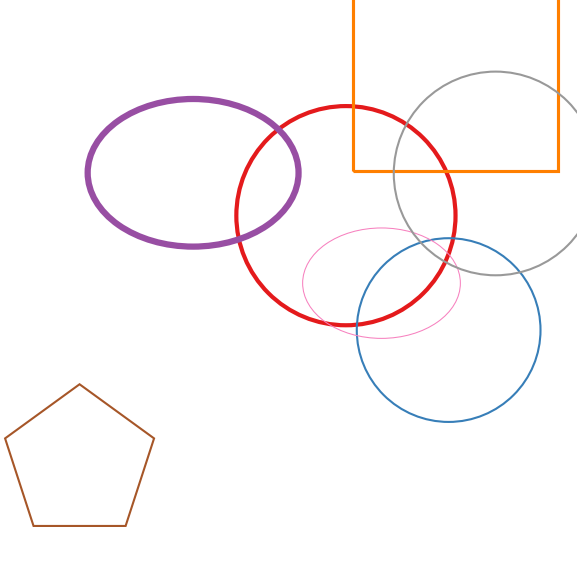[{"shape": "circle", "thickness": 2, "radius": 0.95, "center": [0.599, 0.626]}, {"shape": "circle", "thickness": 1, "radius": 0.8, "center": [0.777, 0.428]}, {"shape": "oval", "thickness": 3, "radius": 0.91, "center": [0.334, 0.7]}, {"shape": "square", "thickness": 1.5, "radius": 0.89, "center": [0.789, 0.88]}, {"shape": "pentagon", "thickness": 1, "radius": 0.68, "center": [0.138, 0.198]}, {"shape": "oval", "thickness": 0.5, "radius": 0.68, "center": [0.661, 0.509]}, {"shape": "circle", "thickness": 1, "radius": 0.88, "center": [0.858, 0.699]}]